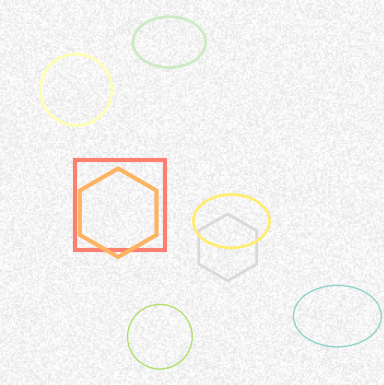[{"shape": "oval", "thickness": 1, "radius": 0.57, "center": [0.876, 0.179]}, {"shape": "circle", "thickness": 2, "radius": 0.46, "center": [0.198, 0.767]}, {"shape": "square", "thickness": 3, "radius": 0.59, "center": [0.312, 0.468]}, {"shape": "hexagon", "thickness": 3, "radius": 0.58, "center": [0.307, 0.447]}, {"shape": "circle", "thickness": 1, "radius": 0.42, "center": [0.415, 0.125]}, {"shape": "hexagon", "thickness": 2, "radius": 0.43, "center": [0.592, 0.358]}, {"shape": "oval", "thickness": 2, "radius": 0.47, "center": [0.44, 0.891]}, {"shape": "oval", "thickness": 2, "radius": 0.49, "center": [0.601, 0.425]}]